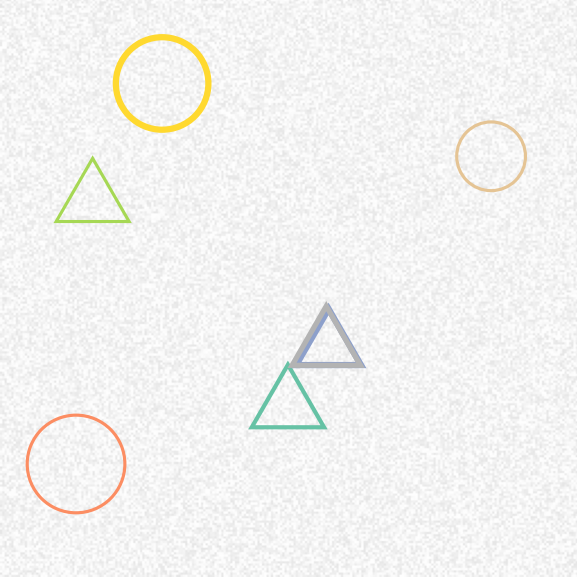[{"shape": "triangle", "thickness": 2, "radius": 0.36, "center": [0.499, 0.295]}, {"shape": "circle", "thickness": 1.5, "radius": 0.42, "center": [0.132, 0.196]}, {"shape": "triangle", "thickness": 3, "radius": 0.32, "center": [0.569, 0.399]}, {"shape": "triangle", "thickness": 1.5, "radius": 0.36, "center": [0.16, 0.652]}, {"shape": "circle", "thickness": 3, "radius": 0.4, "center": [0.281, 0.855]}, {"shape": "circle", "thickness": 1.5, "radius": 0.3, "center": [0.85, 0.729]}, {"shape": "triangle", "thickness": 2.5, "radius": 0.34, "center": [0.565, 0.401]}]